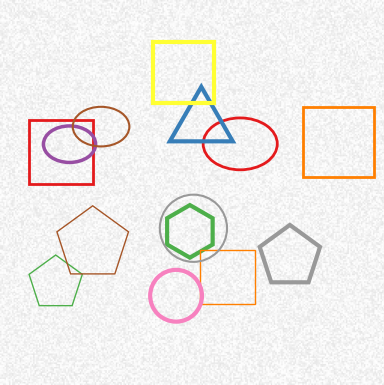[{"shape": "square", "thickness": 2, "radius": 0.41, "center": [0.159, 0.605]}, {"shape": "oval", "thickness": 2, "radius": 0.48, "center": [0.624, 0.626]}, {"shape": "triangle", "thickness": 3, "radius": 0.47, "center": [0.523, 0.68]}, {"shape": "pentagon", "thickness": 1, "radius": 0.36, "center": [0.145, 0.265]}, {"shape": "hexagon", "thickness": 3, "radius": 0.34, "center": [0.493, 0.399]}, {"shape": "oval", "thickness": 2.5, "radius": 0.34, "center": [0.181, 0.625]}, {"shape": "square", "thickness": 1, "radius": 0.35, "center": [0.591, 0.281]}, {"shape": "square", "thickness": 2, "radius": 0.46, "center": [0.88, 0.631]}, {"shape": "square", "thickness": 3, "radius": 0.4, "center": [0.475, 0.812]}, {"shape": "oval", "thickness": 1.5, "radius": 0.37, "center": [0.262, 0.671]}, {"shape": "pentagon", "thickness": 1, "radius": 0.49, "center": [0.241, 0.368]}, {"shape": "circle", "thickness": 3, "radius": 0.34, "center": [0.457, 0.232]}, {"shape": "circle", "thickness": 1.5, "radius": 0.44, "center": [0.502, 0.407]}, {"shape": "pentagon", "thickness": 3, "radius": 0.41, "center": [0.753, 0.333]}]